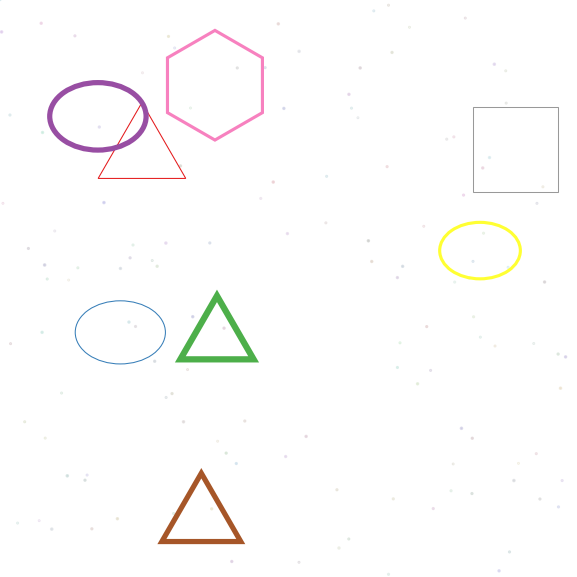[{"shape": "triangle", "thickness": 0.5, "radius": 0.44, "center": [0.246, 0.734]}, {"shape": "oval", "thickness": 0.5, "radius": 0.39, "center": [0.208, 0.424]}, {"shape": "triangle", "thickness": 3, "radius": 0.37, "center": [0.376, 0.414]}, {"shape": "oval", "thickness": 2.5, "radius": 0.42, "center": [0.17, 0.798]}, {"shape": "oval", "thickness": 1.5, "radius": 0.35, "center": [0.831, 0.565]}, {"shape": "triangle", "thickness": 2.5, "radius": 0.39, "center": [0.349, 0.101]}, {"shape": "hexagon", "thickness": 1.5, "radius": 0.47, "center": [0.372, 0.852]}, {"shape": "square", "thickness": 0.5, "radius": 0.37, "center": [0.892, 0.741]}]